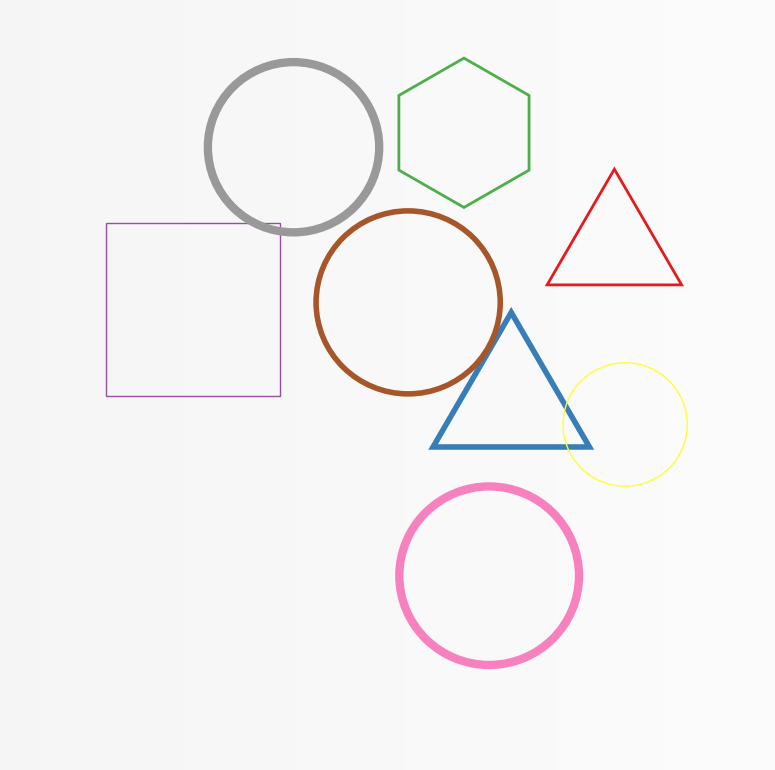[{"shape": "triangle", "thickness": 1, "radius": 0.5, "center": [0.793, 0.68]}, {"shape": "triangle", "thickness": 2, "radius": 0.58, "center": [0.66, 0.478]}, {"shape": "hexagon", "thickness": 1, "radius": 0.48, "center": [0.599, 0.828]}, {"shape": "square", "thickness": 0.5, "radius": 0.56, "center": [0.249, 0.598]}, {"shape": "circle", "thickness": 0.5, "radius": 0.4, "center": [0.807, 0.449]}, {"shape": "circle", "thickness": 2, "radius": 0.59, "center": [0.527, 0.607]}, {"shape": "circle", "thickness": 3, "radius": 0.58, "center": [0.631, 0.252]}, {"shape": "circle", "thickness": 3, "radius": 0.55, "center": [0.379, 0.809]}]